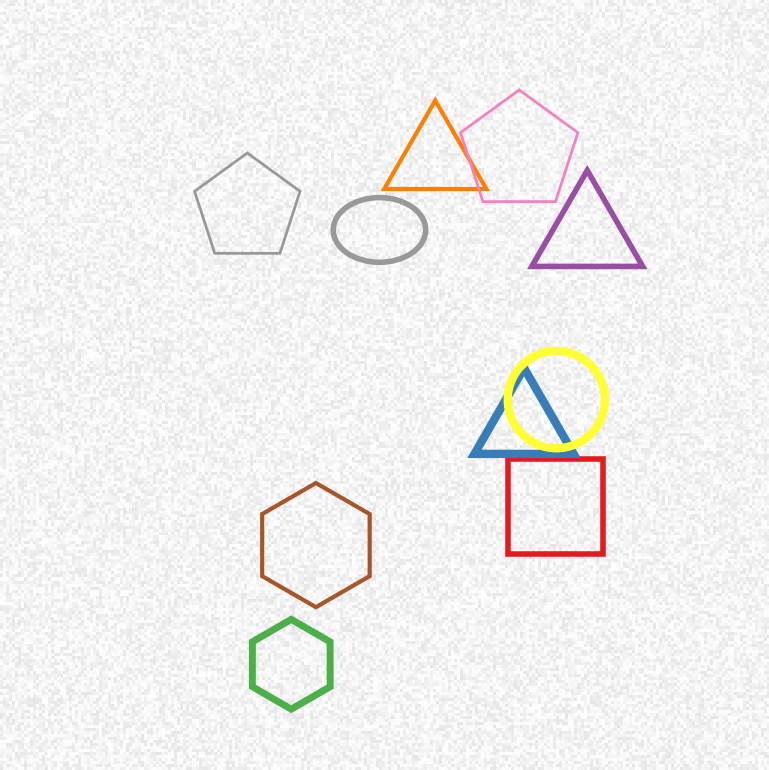[{"shape": "square", "thickness": 2, "radius": 0.31, "center": [0.721, 0.342]}, {"shape": "triangle", "thickness": 3, "radius": 0.37, "center": [0.681, 0.448]}, {"shape": "hexagon", "thickness": 2.5, "radius": 0.29, "center": [0.378, 0.137]}, {"shape": "triangle", "thickness": 2, "radius": 0.42, "center": [0.763, 0.696]}, {"shape": "triangle", "thickness": 1.5, "radius": 0.38, "center": [0.565, 0.793]}, {"shape": "circle", "thickness": 3, "radius": 0.32, "center": [0.723, 0.481]}, {"shape": "hexagon", "thickness": 1.5, "radius": 0.4, "center": [0.41, 0.292]}, {"shape": "pentagon", "thickness": 1, "radius": 0.4, "center": [0.674, 0.803]}, {"shape": "oval", "thickness": 2, "radius": 0.3, "center": [0.493, 0.701]}, {"shape": "pentagon", "thickness": 1, "radius": 0.36, "center": [0.321, 0.729]}]